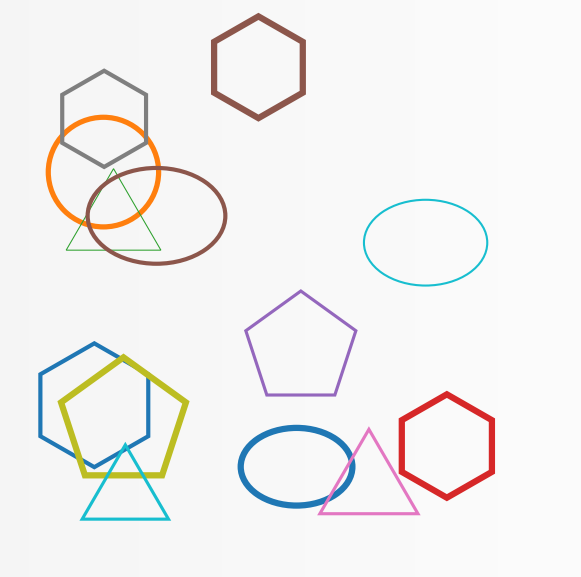[{"shape": "oval", "thickness": 3, "radius": 0.48, "center": [0.51, 0.191]}, {"shape": "hexagon", "thickness": 2, "radius": 0.54, "center": [0.162, 0.297]}, {"shape": "circle", "thickness": 2.5, "radius": 0.47, "center": [0.178, 0.701]}, {"shape": "triangle", "thickness": 0.5, "radius": 0.47, "center": [0.195, 0.613]}, {"shape": "hexagon", "thickness": 3, "radius": 0.45, "center": [0.769, 0.227]}, {"shape": "pentagon", "thickness": 1.5, "radius": 0.5, "center": [0.518, 0.396]}, {"shape": "oval", "thickness": 2, "radius": 0.59, "center": [0.269, 0.625]}, {"shape": "hexagon", "thickness": 3, "radius": 0.44, "center": [0.445, 0.883]}, {"shape": "triangle", "thickness": 1.5, "radius": 0.49, "center": [0.635, 0.158]}, {"shape": "hexagon", "thickness": 2, "radius": 0.42, "center": [0.179, 0.793]}, {"shape": "pentagon", "thickness": 3, "radius": 0.56, "center": [0.212, 0.267]}, {"shape": "triangle", "thickness": 1.5, "radius": 0.43, "center": [0.216, 0.143]}, {"shape": "oval", "thickness": 1, "radius": 0.53, "center": [0.732, 0.579]}]